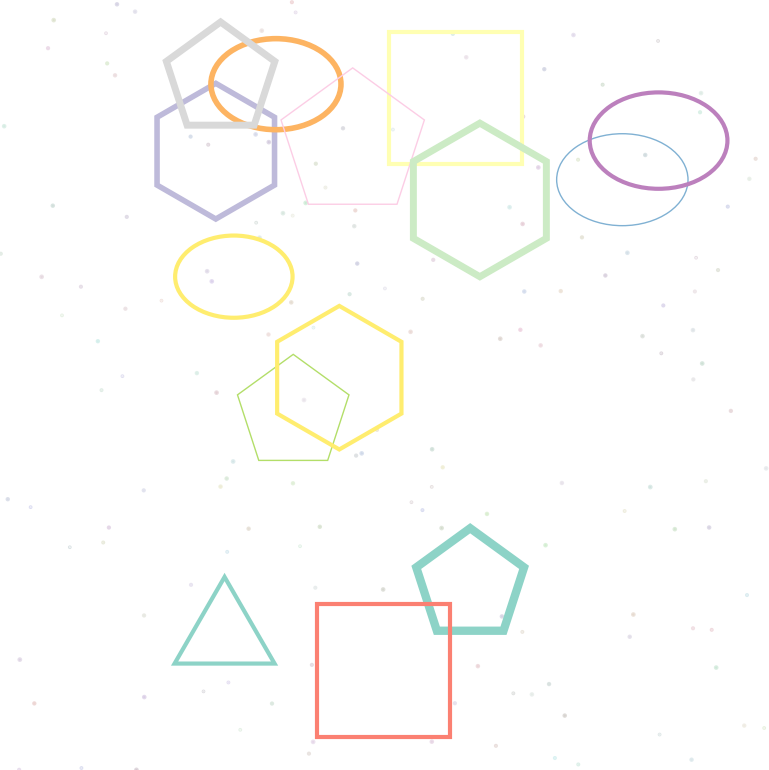[{"shape": "pentagon", "thickness": 3, "radius": 0.37, "center": [0.611, 0.24]}, {"shape": "triangle", "thickness": 1.5, "radius": 0.37, "center": [0.292, 0.176]}, {"shape": "square", "thickness": 1.5, "radius": 0.43, "center": [0.592, 0.873]}, {"shape": "hexagon", "thickness": 2, "radius": 0.44, "center": [0.28, 0.804]}, {"shape": "square", "thickness": 1.5, "radius": 0.43, "center": [0.498, 0.129]}, {"shape": "oval", "thickness": 0.5, "radius": 0.43, "center": [0.808, 0.767]}, {"shape": "oval", "thickness": 2, "radius": 0.42, "center": [0.358, 0.891]}, {"shape": "pentagon", "thickness": 0.5, "radius": 0.38, "center": [0.381, 0.464]}, {"shape": "pentagon", "thickness": 0.5, "radius": 0.49, "center": [0.458, 0.814]}, {"shape": "pentagon", "thickness": 2.5, "radius": 0.37, "center": [0.287, 0.897]}, {"shape": "oval", "thickness": 1.5, "radius": 0.45, "center": [0.855, 0.817]}, {"shape": "hexagon", "thickness": 2.5, "radius": 0.5, "center": [0.623, 0.74]}, {"shape": "oval", "thickness": 1.5, "radius": 0.38, "center": [0.304, 0.641]}, {"shape": "hexagon", "thickness": 1.5, "radius": 0.47, "center": [0.441, 0.509]}]